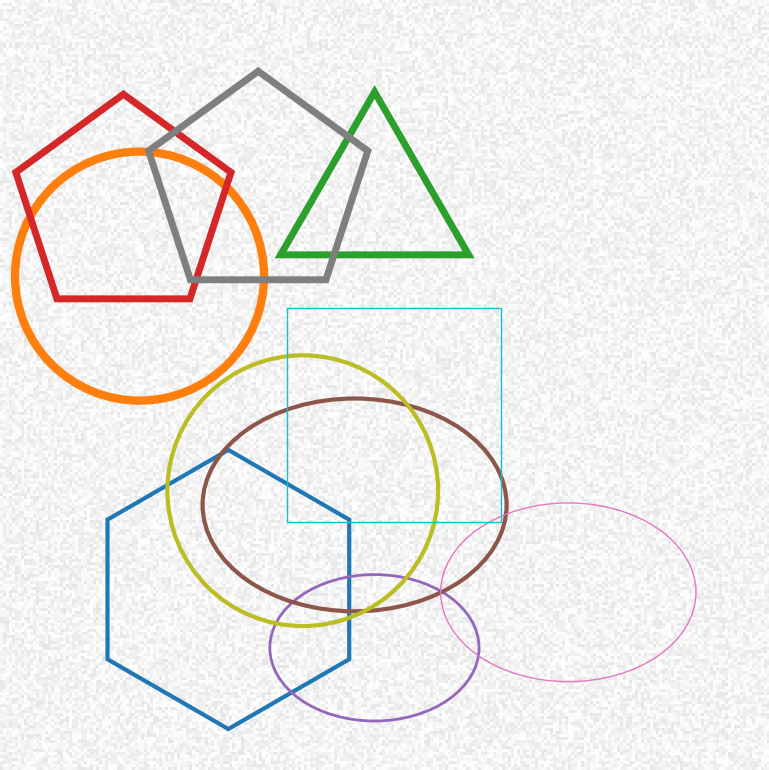[{"shape": "hexagon", "thickness": 1.5, "radius": 0.91, "center": [0.297, 0.234]}, {"shape": "circle", "thickness": 3, "radius": 0.81, "center": [0.181, 0.641]}, {"shape": "triangle", "thickness": 2.5, "radius": 0.71, "center": [0.487, 0.74]}, {"shape": "pentagon", "thickness": 2.5, "radius": 0.73, "center": [0.16, 0.731]}, {"shape": "oval", "thickness": 1, "radius": 0.68, "center": [0.486, 0.159]}, {"shape": "oval", "thickness": 1.5, "radius": 0.99, "center": [0.461, 0.344]}, {"shape": "oval", "thickness": 0.5, "radius": 0.83, "center": [0.738, 0.231]}, {"shape": "pentagon", "thickness": 2.5, "radius": 0.75, "center": [0.335, 0.758]}, {"shape": "circle", "thickness": 1.5, "radius": 0.88, "center": [0.393, 0.363]}, {"shape": "square", "thickness": 0.5, "radius": 0.69, "center": [0.512, 0.461]}]